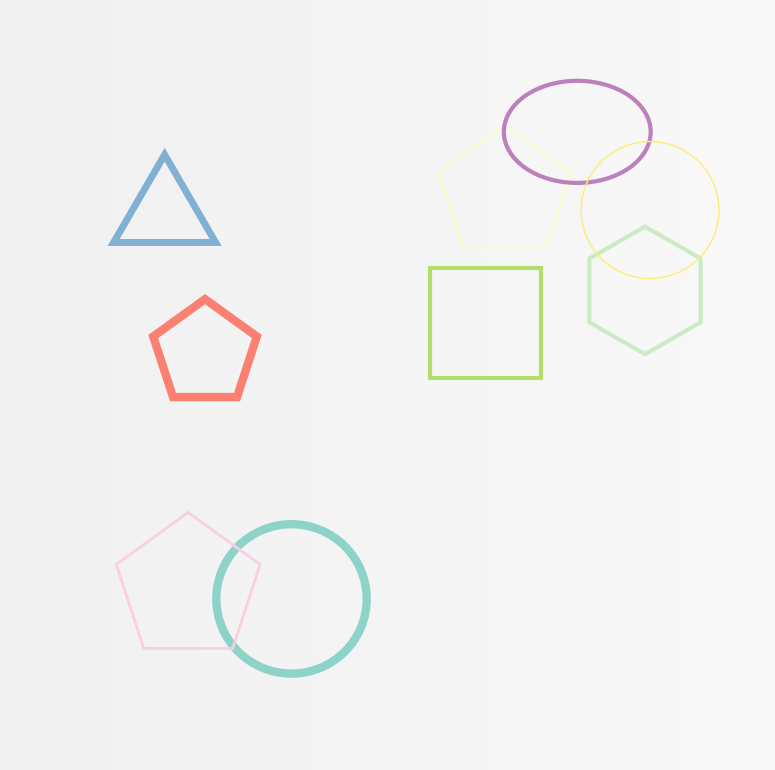[{"shape": "circle", "thickness": 3, "radius": 0.49, "center": [0.376, 0.222]}, {"shape": "pentagon", "thickness": 0.5, "radius": 0.45, "center": [0.651, 0.748]}, {"shape": "pentagon", "thickness": 3, "radius": 0.35, "center": [0.265, 0.541]}, {"shape": "triangle", "thickness": 2.5, "radius": 0.38, "center": [0.212, 0.723]}, {"shape": "square", "thickness": 1.5, "radius": 0.36, "center": [0.627, 0.58]}, {"shape": "pentagon", "thickness": 1, "radius": 0.49, "center": [0.243, 0.237]}, {"shape": "oval", "thickness": 1.5, "radius": 0.47, "center": [0.745, 0.829]}, {"shape": "hexagon", "thickness": 1.5, "radius": 0.41, "center": [0.832, 0.623]}, {"shape": "circle", "thickness": 0.5, "radius": 0.44, "center": [0.839, 0.727]}]